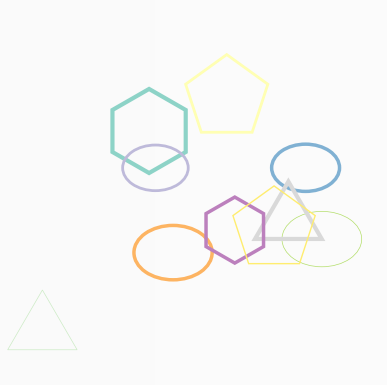[{"shape": "hexagon", "thickness": 3, "radius": 0.55, "center": [0.385, 0.66]}, {"shape": "pentagon", "thickness": 2, "radius": 0.56, "center": [0.585, 0.747]}, {"shape": "oval", "thickness": 2, "radius": 0.42, "center": [0.401, 0.564]}, {"shape": "oval", "thickness": 2.5, "radius": 0.44, "center": [0.789, 0.564]}, {"shape": "oval", "thickness": 2.5, "radius": 0.5, "center": [0.447, 0.344]}, {"shape": "oval", "thickness": 0.5, "radius": 0.51, "center": [0.831, 0.379]}, {"shape": "triangle", "thickness": 3, "radius": 0.5, "center": [0.744, 0.429]}, {"shape": "hexagon", "thickness": 2.5, "radius": 0.43, "center": [0.606, 0.402]}, {"shape": "triangle", "thickness": 0.5, "radius": 0.52, "center": [0.109, 0.143]}, {"shape": "pentagon", "thickness": 1, "radius": 0.56, "center": [0.707, 0.405]}]